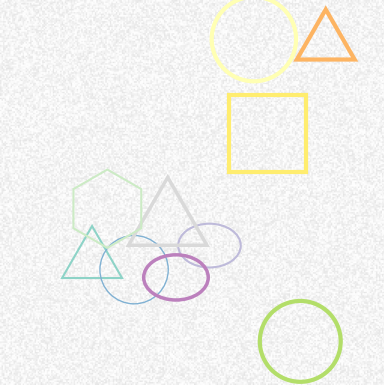[{"shape": "triangle", "thickness": 1.5, "radius": 0.45, "center": [0.239, 0.323]}, {"shape": "circle", "thickness": 3, "radius": 0.55, "center": [0.659, 0.899]}, {"shape": "oval", "thickness": 1.5, "radius": 0.41, "center": [0.544, 0.362]}, {"shape": "circle", "thickness": 1, "radius": 0.44, "center": [0.348, 0.3]}, {"shape": "triangle", "thickness": 3, "radius": 0.43, "center": [0.846, 0.889]}, {"shape": "circle", "thickness": 3, "radius": 0.53, "center": [0.78, 0.113]}, {"shape": "triangle", "thickness": 2.5, "radius": 0.59, "center": [0.436, 0.422]}, {"shape": "oval", "thickness": 2.5, "radius": 0.42, "center": [0.457, 0.279]}, {"shape": "hexagon", "thickness": 1.5, "radius": 0.51, "center": [0.279, 0.458]}, {"shape": "square", "thickness": 3, "radius": 0.5, "center": [0.694, 0.653]}]